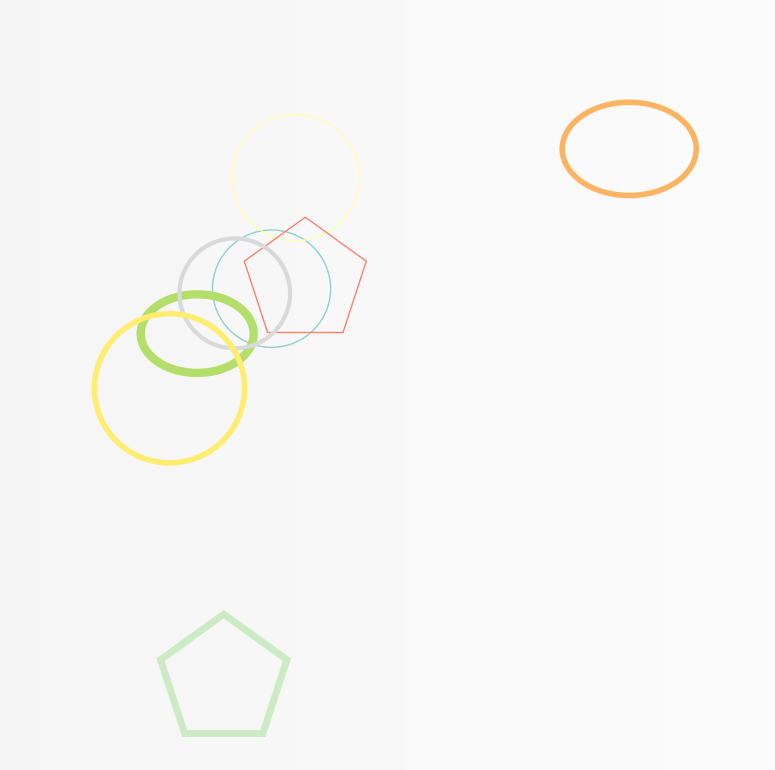[{"shape": "circle", "thickness": 0.5, "radius": 0.38, "center": [0.35, 0.625]}, {"shape": "circle", "thickness": 0.5, "radius": 0.41, "center": [0.382, 0.769]}, {"shape": "pentagon", "thickness": 0.5, "radius": 0.41, "center": [0.394, 0.635]}, {"shape": "oval", "thickness": 2, "radius": 0.43, "center": [0.812, 0.807]}, {"shape": "oval", "thickness": 3, "radius": 0.36, "center": [0.254, 0.567]}, {"shape": "circle", "thickness": 1.5, "radius": 0.36, "center": [0.303, 0.619]}, {"shape": "pentagon", "thickness": 2.5, "radius": 0.43, "center": [0.289, 0.117]}, {"shape": "circle", "thickness": 2, "radius": 0.48, "center": [0.219, 0.496]}]